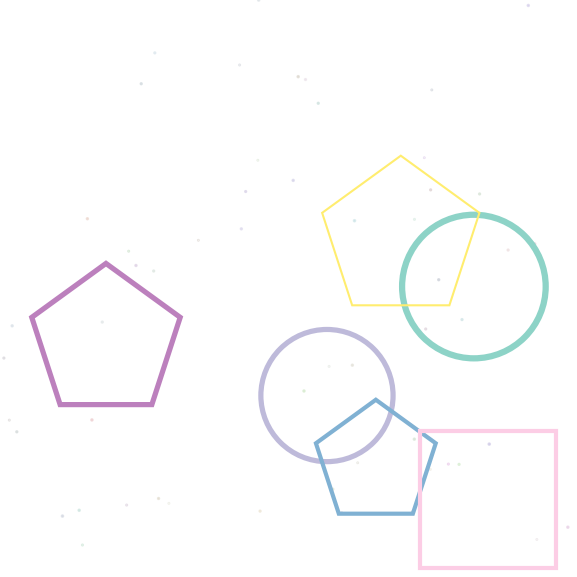[{"shape": "circle", "thickness": 3, "radius": 0.62, "center": [0.821, 0.503]}, {"shape": "circle", "thickness": 2.5, "radius": 0.57, "center": [0.566, 0.314]}, {"shape": "pentagon", "thickness": 2, "radius": 0.55, "center": [0.651, 0.198]}, {"shape": "square", "thickness": 2, "radius": 0.59, "center": [0.845, 0.134]}, {"shape": "pentagon", "thickness": 2.5, "radius": 0.68, "center": [0.184, 0.408]}, {"shape": "pentagon", "thickness": 1, "radius": 0.72, "center": [0.694, 0.586]}]